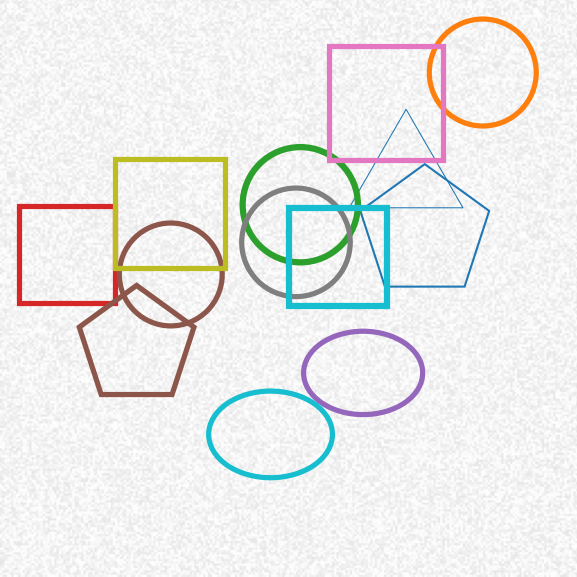[{"shape": "triangle", "thickness": 0.5, "radius": 0.57, "center": [0.703, 0.696]}, {"shape": "pentagon", "thickness": 1, "radius": 0.59, "center": [0.736, 0.598]}, {"shape": "circle", "thickness": 2.5, "radius": 0.46, "center": [0.836, 0.874]}, {"shape": "circle", "thickness": 3, "radius": 0.5, "center": [0.52, 0.645]}, {"shape": "square", "thickness": 2.5, "radius": 0.42, "center": [0.116, 0.558]}, {"shape": "oval", "thickness": 2.5, "radius": 0.52, "center": [0.629, 0.353]}, {"shape": "circle", "thickness": 2.5, "radius": 0.45, "center": [0.296, 0.524]}, {"shape": "pentagon", "thickness": 2.5, "radius": 0.52, "center": [0.237, 0.4]}, {"shape": "square", "thickness": 2.5, "radius": 0.49, "center": [0.668, 0.821]}, {"shape": "circle", "thickness": 2.5, "radius": 0.47, "center": [0.513, 0.579]}, {"shape": "square", "thickness": 2.5, "radius": 0.47, "center": [0.294, 0.629]}, {"shape": "oval", "thickness": 2.5, "radius": 0.54, "center": [0.468, 0.247]}, {"shape": "square", "thickness": 3, "radius": 0.42, "center": [0.585, 0.554]}]